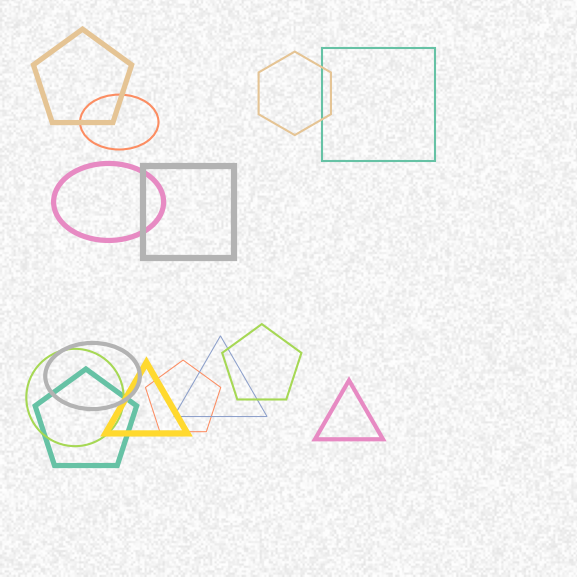[{"shape": "pentagon", "thickness": 2.5, "radius": 0.46, "center": [0.149, 0.268]}, {"shape": "square", "thickness": 1, "radius": 0.49, "center": [0.655, 0.818]}, {"shape": "oval", "thickness": 1, "radius": 0.34, "center": [0.207, 0.788]}, {"shape": "pentagon", "thickness": 0.5, "radius": 0.34, "center": [0.317, 0.307]}, {"shape": "triangle", "thickness": 0.5, "radius": 0.47, "center": [0.382, 0.324]}, {"shape": "triangle", "thickness": 2, "radius": 0.34, "center": [0.604, 0.272]}, {"shape": "oval", "thickness": 2.5, "radius": 0.48, "center": [0.188, 0.649]}, {"shape": "circle", "thickness": 1, "radius": 0.42, "center": [0.13, 0.311]}, {"shape": "pentagon", "thickness": 1, "radius": 0.36, "center": [0.453, 0.366]}, {"shape": "triangle", "thickness": 3, "radius": 0.41, "center": [0.254, 0.29]}, {"shape": "pentagon", "thickness": 2.5, "radius": 0.45, "center": [0.143, 0.859]}, {"shape": "hexagon", "thickness": 1, "radius": 0.36, "center": [0.51, 0.838]}, {"shape": "square", "thickness": 3, "radius": 0.4, "center": [0.327, 0.632]}, {"shape": "oval", "thickness": 2, "radius": 0.41, "center": [0.16, 0.348]}]